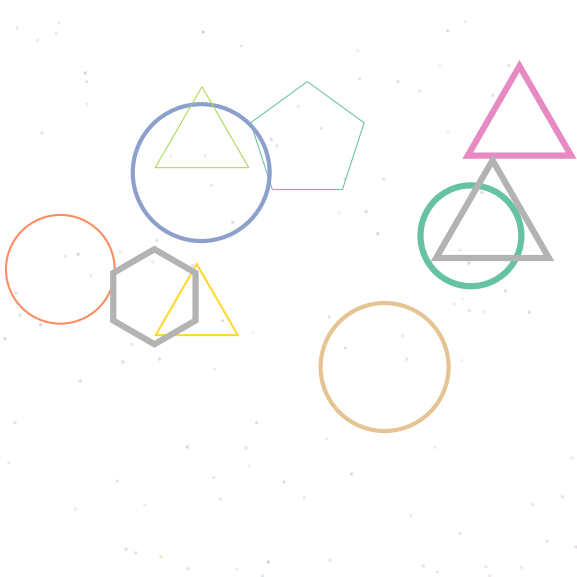[{"shape": "circle", "thickness": 3, "radius": 0.44, "center": [0.815, 0.591]}, {"shape": "pentagon", "thickness": 0.5, "radius": 0.52, "center": [0.532, 0.755]}, {"shape": "circle", "thickness": 1, "radius": 0.47, "center": [0.104, 0.533]}, {"shape": "circle", "thickness": 2, "radius": 0.59, "center": [0.348, 0.7]}, {"shape": "triangle", "thickness": 3, "radius": 0.52, "center": [0.9, 0.781]}, {"shape": "triangle", "thickness": 0.5, "radius": 0.47, "center": [0.35, 0.756]}, {"shape": "triangle", "thickness": 1, "radius": 0.41, "center": [0.341, 0.46]}, {"shape": "circle", "thickness": 2, "radius": 0.55, "center": [0.666, 0.364]}, {"shape": "hexagon", "thickness": 3, "radius": 0.41, "center": [0.267, 0.485]}, {"shape": "triangle", "thickness": 3, "radius": 0.56, "center": [0.853, 0.609]}]